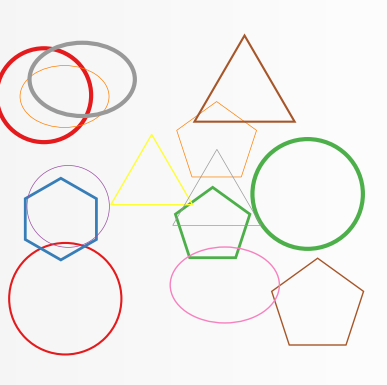[{"shape": "circle", "thickness": 1.5, "radius": 0.72, "center": [0.168, 0.224]}, {"shape": "circle", "thickness": 3, "radius": 0.61, "center": [0.113, 0.753]}, {"shape": "hexagon", "thickness": 2, "radius": 0.53, "center": [0.157, 0.431]}, {"shape": "pentagon", "thickness": 2, "radius": 0.51, "center": [0.549, 0.412]}, {"shape": "circle", "thickness": 3, "radius": 0.71, "center": [0.794, 0.496]}, {"shape": "circle", "thickness": 0.5, "radius": 0.53, "center": [0.176, 0.464]}, {"shape": "pentagon", "thickness": 0.5, "radius": 0.54, "center": [0.559, 0.628]}, {"shape": "oval", "thickness": 0.5, "radius": 0.57, "center": [0.167, 0.749]}, {"shape": "triangle", "thickness": 1, "radius": 0.61, "center": [0.391, 0.529]}, {"shape": "pentagon", "thickness": 1, "radius": 0.62, "center": [0.82, 0.205]}, {"shape": "triangle", "thickness": 1.5, "radius": 0.75, "center": [0.631, 0.759]}, {"shape": "oval", "thickness": 1, "radius": 0.7, "center": [0.58, 0.26]}, {"shape": "triangle", "thickness": 0.5, "radius": 0.66, "center": [0.56, 0.48]}, {"shape": "oval", "thickness": 3, "radius": 0.68, "center": [0.212, 0.794]}]